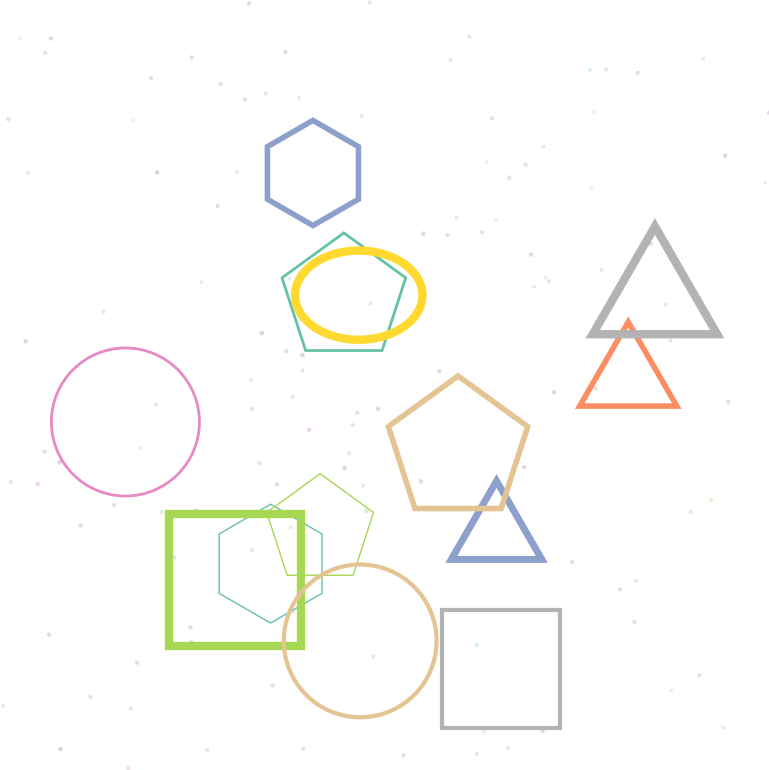[{"shape": "pentagon", "thickness": 1, "radius": 0.42, "center": [0.447, 0.613]}, {"shape": "hexagon", "thickness": 0.5, "radius": 0.39, "center": [0.351, 0.268]}, {"shape": "triangle", "thickness": 2, "radius": 0.36, "center": [0.816, 0.509]}, {"shape": "hexagon", "thickness": 2, "radius": 0.34, "center": [0.406, 0.775]}, {"shape": "triangle", "thickness": 2.5, "radius": 0.34, "center": [0.645, 0.307]}, {"shape": "circle", "thickness": 1, "radius": 0.48, "center": [0.163, 0.452]}, {"shape": "square", "thickness": 3, "radius": 0.43, "center": [0.305, 0.247]}, {"shape": "pentagon", "thickness": 0.5, "radius": 0.36, "center": [0.416, 0.312]}, {"shape": "oval", "thickness": 3, "radius": 0.41, "center": [0.466, 0.617]}, {"shape": "pentagon", "thickness": 2, "radius": 0.48, "center": [0.595, 0.417]}, {"shape": "circle", "thickness": 1.5, "radius": 0.5, "center": [0.468, 0.168]}, {"shape": "triangle", "thickness": 3, "radius": 0.47, "center": [0.851, 0.613]}, {"shape": "square", "thickness": 1.5, "radius": 0.38, "center": [0.651, 0.131]}]